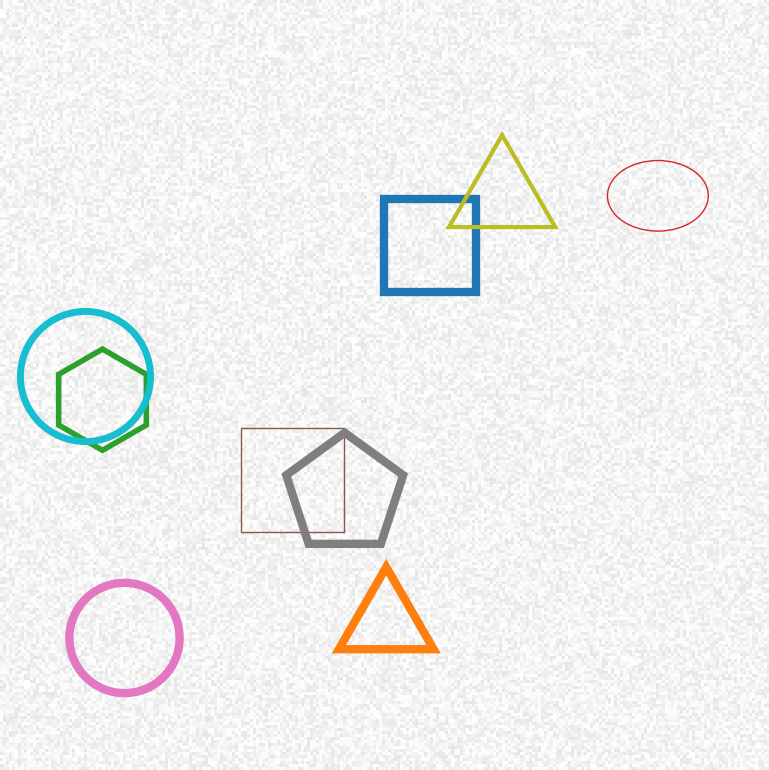[{"shape": "square", "thickness": 3, "radius": 0.3, "center": [0.558, 0.681]}, {"shape": "triangle", "thickness": 3, "radius": 0.36, "center": [0.502, 0.192]}, {"shape": "hexagon", "thickness": 2, "radius": 0.33, "center": [0.133, 0.481]}, {"shape": "oval", "thickness": 0.5, "radius": 0.33, "center": [0.854, 0.746]}, {"shape": "square", "thickness": 0.5, "radius": 0.34, "center": [0.38, 0.377]}, {"shape": "circle", "thickness": 3, "radius": 0.36, "center": [0.162, 0.171]}, {"shape": "pentagon", "thickness": 3, "radius": 0.4, "center": [0.448, 0.358]}, {"shape": "triangle", "thickness": 1.5, "radius": 0.4, "center": [0.652, 0.745]}, {"shape": "circle", "thickness": 2.5, "radius": 0.42, "center": [0.111, 0.511]}]